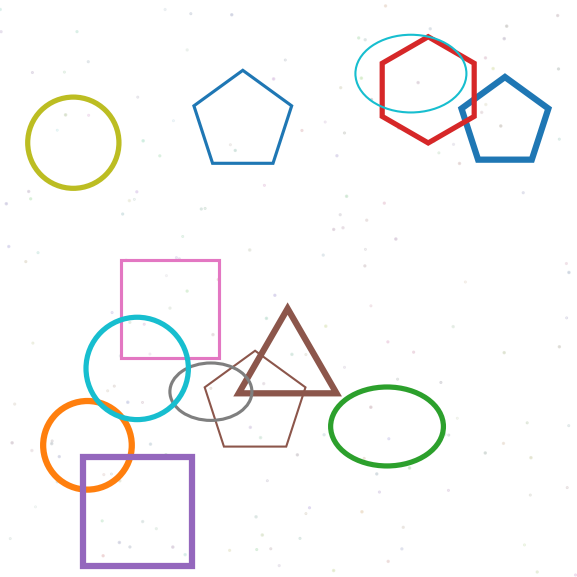[{"shape": "pentagon", "thickness": 1.5, "radius": 0.45, "center": [0.42, 0.788]}, {"shape": "pentagon", "thickness": 3, "radius": 0.4, "center": [0.874, 0.787]}, {"shape": "circle", "thickness": 3, "radius": 0.38, "center": [0.151, 0.228]}, {"shape": "oval", "thickness": 2.5, "radius": 0.49, "center": [0.67, 0.261]}, {"shape": "hexagon", "thickness": 2.5, "radius": 0.46, "center": [0.741, 0.844]}, {"shape": "square", "thickness": 3, "radius": 0.47, "center": [0.237, 0.114]}, {"shape": "triangle", "thickness": 3, "radius": 0.49, "center": [0.498, 0.367]}, {"shape": "pentagon", "thickness": 1, "radius": 0.46, "center": [0.442, 0.3]}, {"shape": "square", "thickness": 1.5, "radius": 0.42, "center": [0.294, 0.464]}, {"shape": "oval", "thickness": 1.5, "radius": 0.36, "center": [0.365, 0.321]}, {"shape": "circle", "thickness": 2.5, "radius": 0.39, "center": [0.127, 0.752]}, {"shape": "oval", "thickness": 1, "radius": 0.48, "center": [0.712, 0.872]}, {"shape": "circle", "thickness": 2.5, "radius": 0.44, "center": [0.238, 0.361]}]